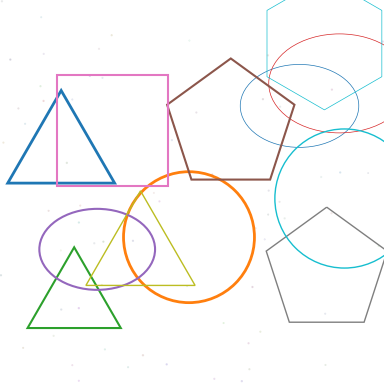[{"shape": "triangle", "thickness": 2, "radius": 0.8, "center": [0.159, 0.605]}, {"shape": "oval", "thickness": 0.5, "radius": 0.77, "center": [0.778, 0.725]}, {"shape": "circle", "thickness": 2, "radius": 0.85, "center": [0.491, 0.384]}, {"shape": "triangle", "thickness": 1.5, "radius": 0.7, "center": [0.193, 0.218]}, {"shape": "oval", "thickness": 0.5, "radius": 0.92, "center": [0.882, 0.783]}, {"shape": "oval", "thickness": 1.5, "radius": 0.75, "center": [0.252, 0.352]}, {"shape": "pentagon", "thickness": 1.5, "radius": 0.87, "center": [0.599, 0.674]}, {"shape": "square", "thickness": 1.5, "radius": 0.72, "center": [0.291, 0.661]}, {"shape": "pentagon", "thickness": 1, "radius": 0.83, "center": [0.849, 0.297]}, {"shape": "triangle", "thickness": 1, "radius": 0.82, "center": [0.365, 0.341]}, {"shape": "hexagon", "thickness": 0.5, "radius": 0.86, "center": [0.843, 0.887]}, {"shape": "circle", "thickness": 1, "radius": 0.9, "center": [0.895, 0.484]}]